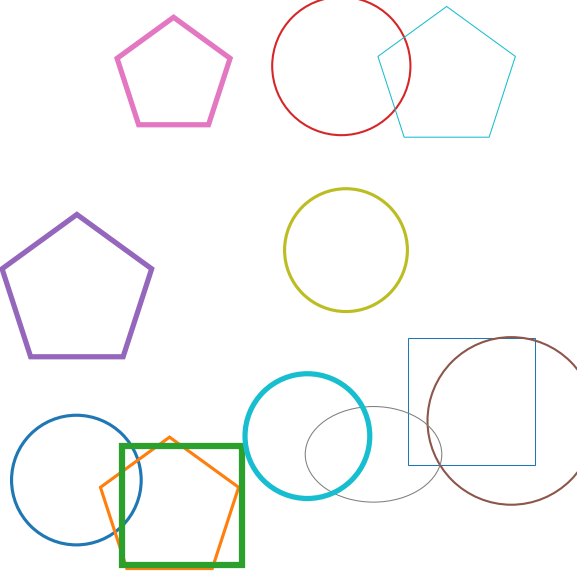[{"shape": "circle", "thickness": 1.5, "radius": 0.56, "center": [0.132, 0.168]}, {"shape": "square", "thickness": 0.5, "radius": 0.55, "center": [0.816, 0.305]}, {"shape": "pentagon", "thickness": 1.5, "radius": 0.63, "center": [0.294, 0.116]}, {"shape": "square", "thickness": 3, "radius": 0.52, "center": [0.315, 0.124]}, {"shape": "circle", "thickness": 1, "radius": 0.6, "center": [0.591, 0.885]}, {"shape": "pentagon", "thickness": 2.5, "radius": 0.68, "center": [0.133, 0.492]}, {"shape": "circle", "thickness": 1, "radius": 0.73, "center": [0.885, 0.27]}, {"shape": "pentagon", "thickness": 2.5, "radius": 0.51, "center": [0.301, 0.866]}, {"shape": "oval", "thickness": 0.5, "radius": 0.59, "center": [0.647, 0.212]}, {"shape": "circle", "thickness": 1.5, "radius": 0.53, "center": [0.599, 0.566]}, {"shape": "pentagon", "thickness": 0.5, "radius": 0.63, "center": [0.773, 0.863]}, {"shape": "circle", "thickness": 2.5, "radius": 0.54, "center": [0.532, 0.244]}]